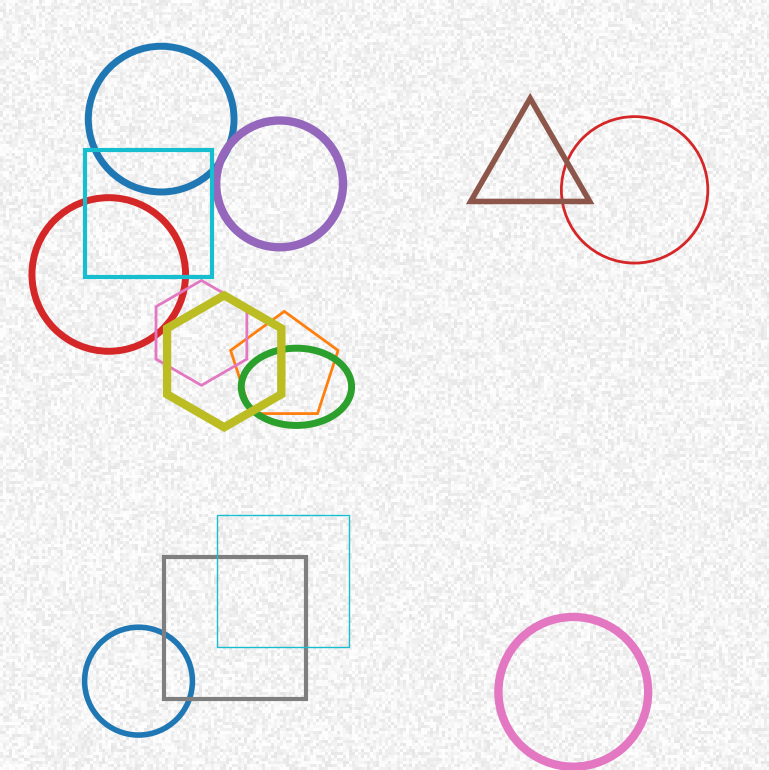[{"shape": "circle", "thickness": 2.5, "radius": 0.47, "center": [0.209, 0.845]}, {"shape": "circle", "thickness": 2, "radius": 0.35, "center": [0.18, 0.115]}, {"shape": "pentagon", "thickness": 1, "radius": 0.37, "center": [0.369, 0.522]}, {"shape": "oval", "thickness": 2.5, "radius": 0.36, "center": [0.385, 0.498]}, {"shape": "circle", "thickness": 2.5, "radius": 0.5, "center": [0.141, 0.644]}, {"shape": "circle", "thickness": 1, "radius": 0.48, "center": [0.824, 0.753]}, {"shape": "circle", "thickness": 3, "radius": 0.41, "center": [0.363, 0.761]}, {"shape": "triangle", "thickness": 2, "radius": 0.45, "center": [0.689, 0.783]}, {"shape": "circle", "thickness": 3, "radius": 0.49, "center": [0.745, 0.102]}, {"shape": "hexagon", "thickness": 1, "radius": 0.34, "center": [0.262, 0.568]}, {"shape": "square", "thickness": 1.5, "radius": 0.46, "center": [0.305, 0.184]}, {"shape": "hexagon", "thickness": 3, "radius": 0.43, "center": [0.291, 0.531]}, {"shape": "square", "thickness": 1.5, "radius": 0.41, "center": [0.193, 0.723]}, {"shape": "square", "thickness": 0.5, "radius": 0.43, "center": [0.368, 0.246]}]